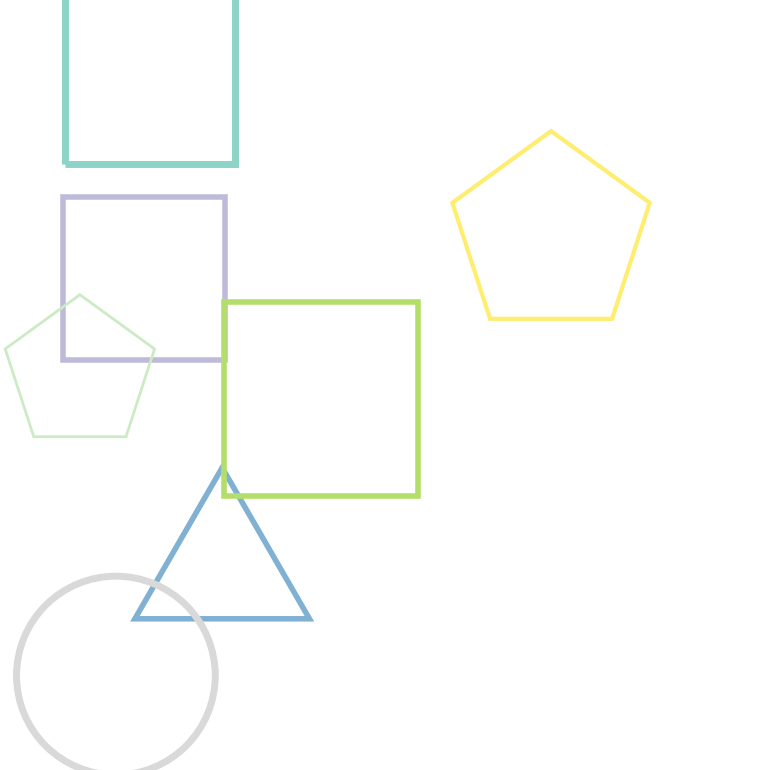[{"shape": "square", "thickness": 2.5, "radius": 0.55, "center": [0.195, 0.898]}, {"shape": "square", "thickness": 2, "radius": 0.53, "center": [0.187, 0.638]}, {"shape": "triangle", "thickness": 2, "radius": 0.65, "center": [0.289, 0.262]}, {"shape": "square", "thickness": 2, "radius": 0.63, "center": [0.417, 0.482]}, {"shape": "circle", "thickness": 2.5, "radius": 0.65, "center": [0.151, 0.123]}, {"shape": "pentagon", "thickness": 1, "radius": 0.51, "center": [0.104, 0.515]}, {"shape": "pentagon", "thickness": 1.5, "radius": 0.67, "center": [0.716, 0.695]}]